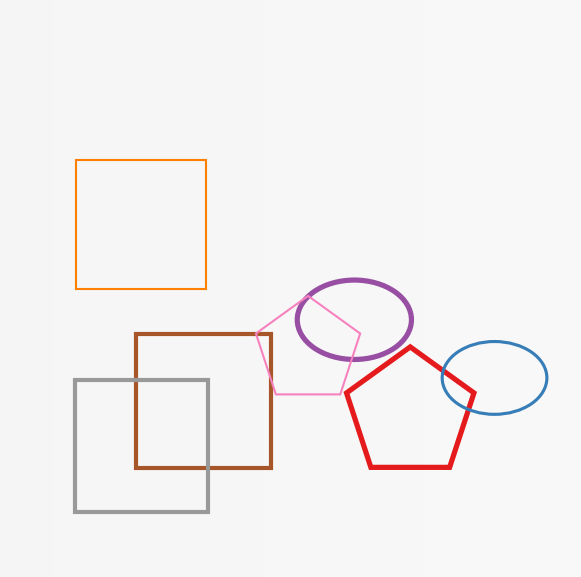[{"shape": "pentagon", "thickness": 2.5, "radius": 0.58, "center": [0.706, 0.283]}, {"shape": "oval", "thickness": 1.5, "radius": 0.45, "center": [0.851, 0.345]}, {"shape": "oval", "thickness": 2.5, "radius": 0.49, "center": [0.61, 0.445]}, {"shape": "square", "thickness": 1, "radius": 0.56, "center": [0.243, 0.611]}, {"shape": "square", "thickness": 2, "radius": 0.58, "center": [0.35, 0.305]}, {"shape": "pentagon", "thickness": 1, "radius": 0.47, "center": [0.53, 0.392]}, {"shape": "square", "thickness": 2, "radius": 0.57, "center": [0.243, 0.227]}]